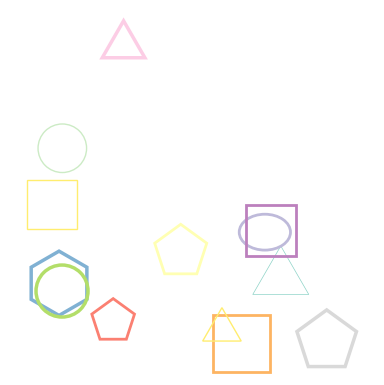[{"shape": "triangle", "thickness": 0.5, "radius": 0.42, "center": [0.729, 0.277]}, {"shape": "pentagon", "thickness": 2, "radius": 0.36, "center": [0.469, 0.346]}, {"shape": "oval", "thickness": 2, "radius": 0.33, "center": [0.688, 0.397]}, {"shape": "pentagon", "thickness": 2, "radius": 0.29, "center": [0.294, 0.166]}, {"shape": "hexagon", "thickness": 2.5, "radius": 0.42, "center": [0.153, 0.264]}, {"shape": "square", "thickness": 2, "radius": 0.36, "center": [0.627, 0.108]}, {"shape": "circle", "thickness": 2.5, "radius": 0.34, "center": [0.161, 0.244]}, {"shape": "triangle", "thickness": 2.5, "radius": 0.32, "center": [0.321, 0.882]}, {"shape": "pentagon", "thickness": 2.5, "radius": 0.41, "center": [0.849, 0.114]}, {"shape": "square", "thickness": 2, "radius": 0.33, "center": [0.703, 0.401]}, {"shape": "circle", "thickness": 1, "radius": 0.32, "center": [0.162, 0.615]}, {"shape": "triangle", "thickness": 1, "radius": 0.29, "center": [0.576, 0.143]}, {"shape": "square", "thickness": 1, "radius": 0.32, "center": [0.135, 0.468]}]